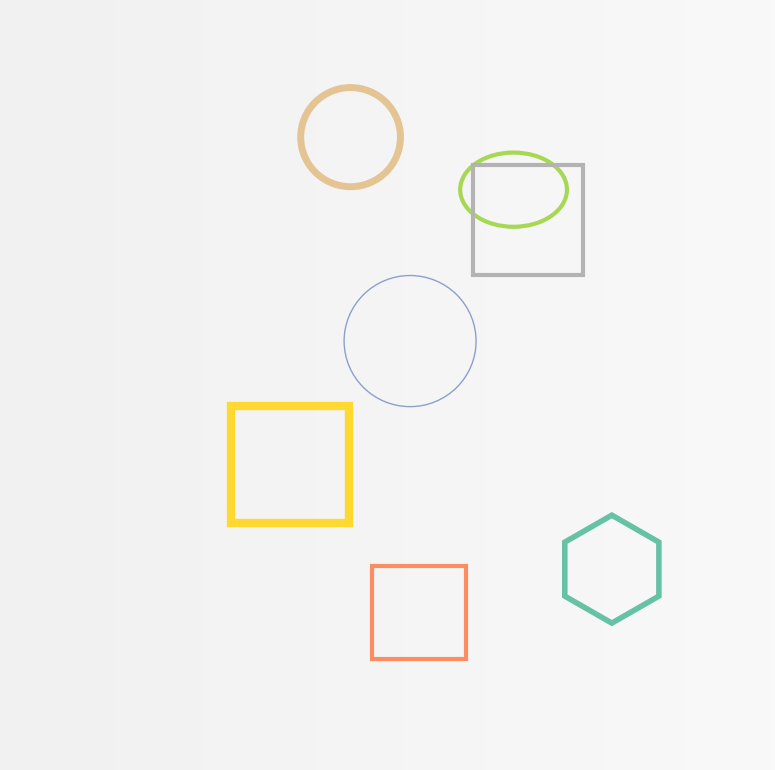[{"shape": "hexagon", "thickness": 2, "radius": 0.35, "center": [0.789, 0.261]}, {"shape": "square", "thickness": 1.5, "radius": 0.3, "center": [0.541, 0.205]}, {"shape": "circle", "thickness": 0.5, "radius": 0.43, "center": [0.529, 0.557]}, {"shape": "oval", "thickness": 1.5, "radius": 0.34, "center": [0.663, 0.754]}, {"shape": "square", "thickness": 3, "radius": 0.38, "center": [0.374, 0.396]}, {"shape": "circle", "thickness": 2.5, "radius": 0.32, "center": [0.452, 0.822]}, {"shape": "square", "thickness": 1.5, "radius": 0.36, "center": [0.682, 0.714]}]